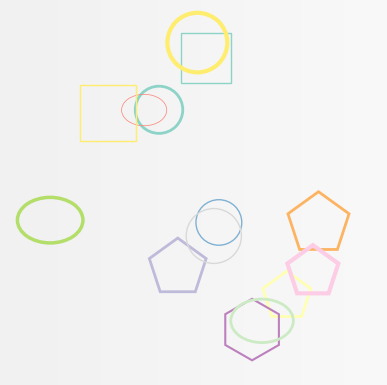[{"shape": "circle", "thickness": 2, "radius": 0.31, "center": [0.41, 0.715]}, {"shape": "square", "thickness": 1, "radius": 0.32, "center": [0.531, 0.849]}, {"shape": "pentagon", "thickness": 2, "radius": 0.33, "center": [0.74, 0.231]}, {"shape": "pentagon", "thickness": 2, "radius": 0.39, "center": [0.459, 0.305]}, {"shape": "oval", "thickness": 0.5, "radius": 0.29, "center": [0.372, 0.714]}, {"shape": "circle", "thickness": 1, "radius": 0.3, "center": [0.565, 0.422]}, {"shape": "pentagon", "thickness": 2, "radius": 0.41, "center": [0.822, 0.419]}, {"shape": "oval", "thickness": 2.5, "radius": 0.42, "center": [0.129, 0.428]}, {"shape": "pentagon", "thickness": 3, "radius": 0.35, "center": [0.807, 0.294]}, {"shape": "circle", "thickness": 1, "radius": 0.36, "center": [0.552, 0.387]}, {"shape": "hexagon", "thickness": 1.5, "radius": 0.4, "center": [0.651, 0.144]}, {"shape": "oval", "thickness": 2, "radius": 0.4, "center": [0.676, 0.167]}, {"shape": "square", "thickness": 1, "radius": 0.36, "center": [0.278, 0.706]}, {"shape": "circle", "thickness": 3, "radius": 0.39, "center": [0.509, 0.889]}]